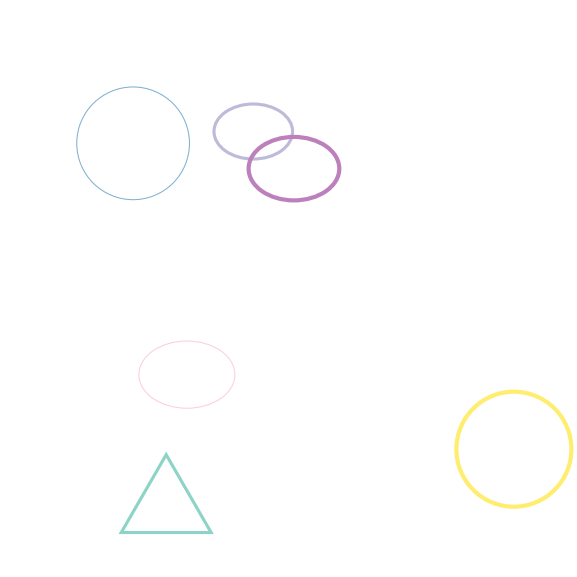[{"shape": "triangle", "thickness": 1.5, "radius": 0.45, "center": [0.288, 0.122]}, {"shape": "oval", "thickness": 1.5, "radius": 0.34, "center": [0.439, 0.771]}, {"shape": "circle", "thickness": 0.5, "radius": 0.49, "center": [0.23, 0.751]}, {"shape": "oval", "thickness": 0.5, "radius": 0.42, "center": [0.324, 0.35]}, {"shape": "oval", "thickness": 2, "radius": 0.39, "center": [0.509, 0.707]}, {"shape": "circle", "thickness": 2, "radius": 0.5, "center": [0.89, 0.221]}]